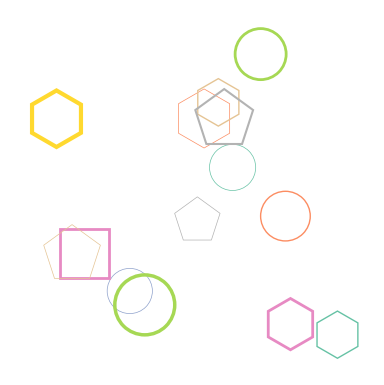[{"shape": "circle", "thickness": 0.5, "radius": 0.3, "center": [0.604, 0.565]}, {"shape": "hexagon", "thickness": 1, "radius": 0.31, "center": [0.876, 0.131]}, {"shape": "circle", "thickness": 1, "radius": 0.32, "center": [0.741, 0.439]}, {"shape": "hexagon", "thickness": 0.5, "radius": 0.38, "center": [0.53, 0.692]}, {"shape": "circle", "thickness": 0.5, "radius": 0.29, "center": [0.337, 0.244]}, {"shape": "hexagon", "thickness": 2, "radius": 0.33, "center": [0.754, 0.158]}, {"shape": "square", "thickness": 2, "radius": 0.32, "center": [0.219, 0.342]}, {"shape": "circle", "thickness": 2, "radius": 0.33, "center": [0.677, 0.859]}, {"shape": "circle", "thickness": 2.5, "radius": 0.39, "center": [0.376, 0.208]}, {"shape": "hexagon", "thickness": 3, "radius": 0.37, "center": [0.147, 0.692]}, {"shape": "pentagon", "thickness": 0.5, "radius": 0.39, "center": [0.187, 0.339]}, {"shape": "hexagon", "thickness": 1, "radius": 0.31, "center": [0.567, 0.734]}, {"shape": "pentagon", "thickness": 0.5, "radius": 0.31, "center": [0.513, 0.427]}, {"shape": "pentagon", "thickness": 1.5, "radius": 0.39, "center": [0.582, 0.69]}]